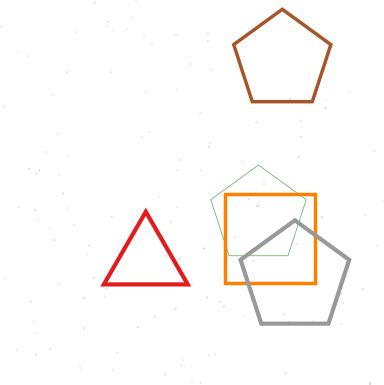[{"shape": "triangle", "thickness": 3, "radius": 0.63, "center": [0.379, 0.324]}, {"shape": "pentagon", "thickness": 0.5, "radius": 0.65, "center": [0.671, 0.441]}, {"shape": "square", "thickness": 2.5, "radius": 0.58, "center": [0.702, 0.381]}, {"shape": "pentagon", "thickness": 2.5, "radius": 0.66, "center": [0.733, 0.843]}, {"shape": "pentagon", "thickness": 3, "radius": 0.74, "center": [0.766, 0.279]}]